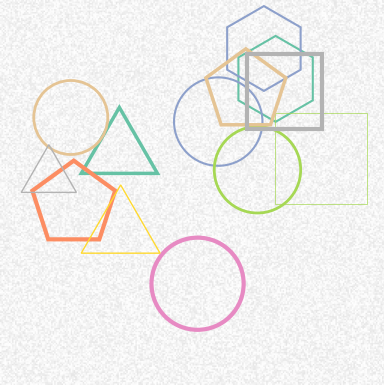[{"shape": "triangle", "thickness": 2.5, "radius": 0.57, "center": [0.31, 0.607]}, {"shape": "hexagon", "thickness": 1.5, "radius": 0.56, "center": [0.716, 0.795]}, {"shape": "pentagon", "thickness": 3, "radius": 0.57, "center": [0.192, 0.47]}, {"shape": "circle", "thickness": 1.5, "radius": 0.57, "center": [0.567, 0.684]}, {"shape": "hexagon", "thickness": 1.5, "radius": 0.55, "center": [0.685, 0.874]}, {"shape": "circle", "thickness": 3, "radius": 0.6, "center": [0.513, 0.263]}, {"shape": "circle", "thickness": 2, "radius": 0.56, "center": [0.669, 0.559]}, {"shape": "square", "thickness": 0.5, "radius": 0.6, "center": [0.833, 0.588]}, {"shape": "triangle", "thickness": 1, "radius": 0.59, "center": [0.313, 0.401]}, {"shape": "pentagon", "thickness": 2.5, "radius": 0.55, "center": [0.639, 0.764]}, {"shape": "circle", "thickness": 2, "radius": 0.48, "center": [0.184, 0.695]}, {"shape": "square", "thickness": 3, "radius": 0.48, "center": [0.739, 0.762]}, {"shape": "triangle", "thickness": 1, "radius": 0.41, "center": [0.127, 0.542]}]